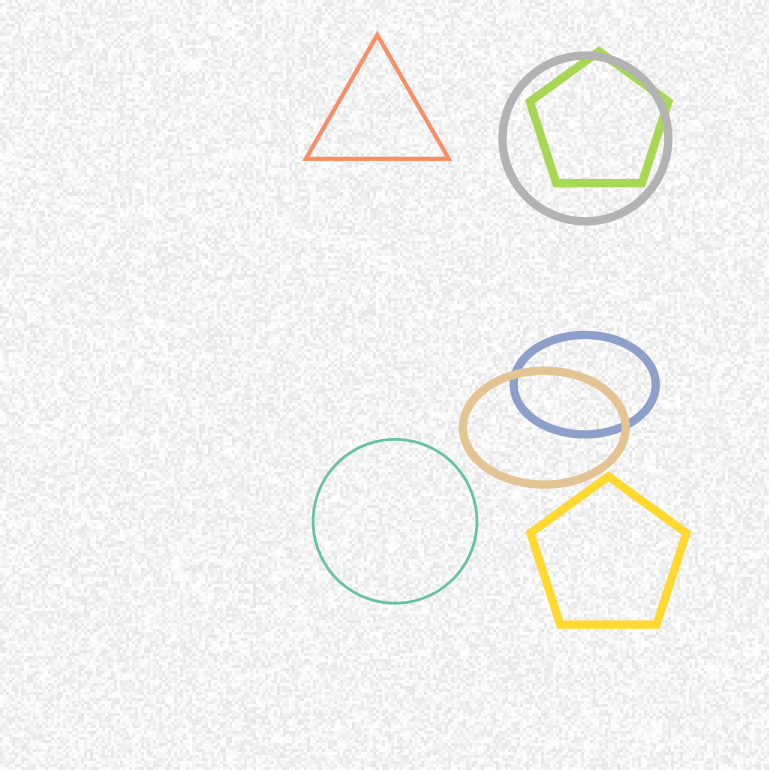[{"shape": "circle", "thickness": 1, "radius": 0.53, "center": [0.513, 0.323]}, {"shape": "triangle", "thickness": 1.5, "radius": 0.54, "center": [0.49, 0.847]}, {"shape": "oval", "thickness": 3, "radius": 0.46, "center": [0.759, 0.5]}, {"shape": "pentagon", "thickness": 3, "radius": 0.47, "center": [0.778, 0.839]}, {"shape": "pentagon", "thickness": 3, "radius": 0.53, "center": [0.79, 0.275]}, {"shape": "oval", "thickness": 3, "radius": 0.53, "center": [0.707, 0.445]}, {"shape": "circle", "thickness": 3, "radius": 0.54, "center": [0.76, 0.82]}]